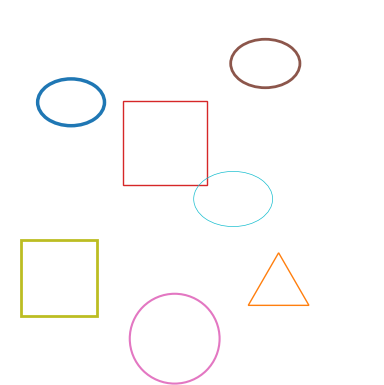[{"shape": "oval", "thickness": 2.5, "radius": 0.43, "center": [0.185, 0.734]}, {"shape": "triangle", "thickness": 1, "radius": 0.45, "center": [0.724, 0.252]}, {"shape": "square", "thickness": 1, "radius": 0.54, "center": [0.428, 0.628]}, {"shape": "oval", "thickness": 2, "radius": 0.45, "center": [0.689, 0.835]}, {"shape": "circle", "thickness": 1.5, "radius": 0.58, "center": [0.454, 0.12]}, {"shape": "square", "thickness": 2, "radius": 0.5, "center": [0.154, 0.278]}, {"shape": "oval", "thickness": 0.5, "radius": 0.51, "center": [0.606, 0.483]}]